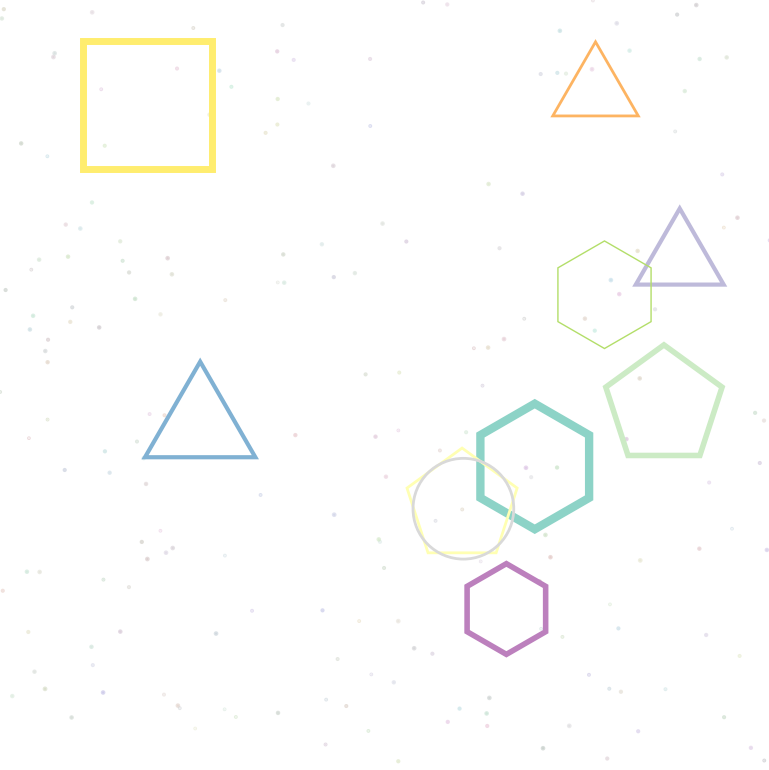[{"shape": "hexagon", "thickness": 3, "radius": 0.41, "center": [0.694, 0.394]}, {"shape": "pentagon", "thickness": 1, "radius": 0.38, "center": [0.6, 0.343]}, {"shape": "triangle", "thickness": 1.5, "radius": 0.33, "center": [0.883, 0.663]}, {"shape": "triangle", "thickness": 1.5, "radius": 0.41, "center": [0.26, 0.448]}, {"shape": "triangle", "thickness": 1, "radius": 0.32, "center": [0.773, 0.882]}, {"shape": "hexagon", "thickness": 0.5, "radius": 0.35, "center": [0.785, 0.617]}, {"shape": "circle", "thickness": 1, "radius": 0.33, "center": [0.602, 0.339]}, {"shape": "hexagon", "thickness": 2, "radius": 0.29, "center": [0.658, 0.209]}, {"shape": "pentagon", "thickness": 2, "radius": 0.4, "center": [0.862, 0.473]}, {"shape": "square", "thickness": 2.5, "radius": 0.42, "center": [0.192, 0.864]}]